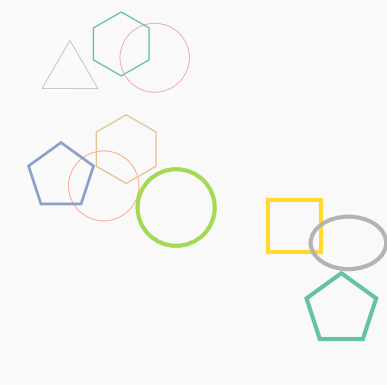[{"shape": "hexagon", "thickness": 1, "radius": 0.41, "center": [0.313, 0.886]}, {"shape": "pentagon", "thickness": 3, "radius": 0.47, "center": [0.881, 0.196]}, {"shape": "circle", "thickness": 0.5, "radius": 0.45, "center": [0.268, 0.517]}, {"shape": "pentagon", "thickness": 2, "radius": 0.44, "center": [0.157, 0.542]}, {"shape": "circle", "thickness": 0.5, "radius": 0.45, "center": [0.399, 0.85]}, {"shape": "circle", "thickness": 3, "radius": 0.5, "center": [0.455, 0.461]}, {"shape": "square", "thickness": 3, "radius": 0.34, "center": [0.76, 0.413]}, {"shape": "hexagon", "thickness": 1, "radius": 0.45, "center": [0.326, 0.613]}, {"shape": "oval", "thickness": 3, "radius": 0.49, "center": [0.899, 0.369]}, {"shape": "triangle", "thickness": 0.5, "radius": 0.42, "center": [0.181, 0.812]}]